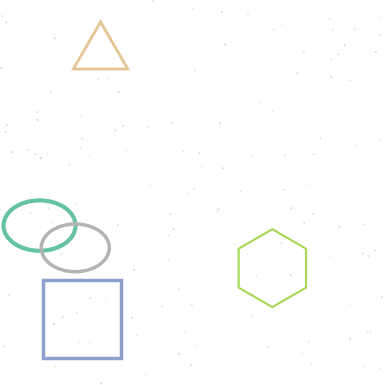[{"shape": "oval", "thickness": 3, "radius": 0.47, "center": [0.103, 0.414]}, {"shape": "square", "thickness": 2.5, "radius": 0.51, "center": [0.214, 0.171]}, {"shape": "hexagon", "thickness": 1.5, "radius": 0.51, "center": [0.707, 0.303]}, {"shape": "triangle", "thickness": 2, "radius": 0.41, "center": [0.261, 0.862]}, {"shape": "oval", "thickness": 2.5, "radius": 0.44, "center": [0.195, 0.356]}]